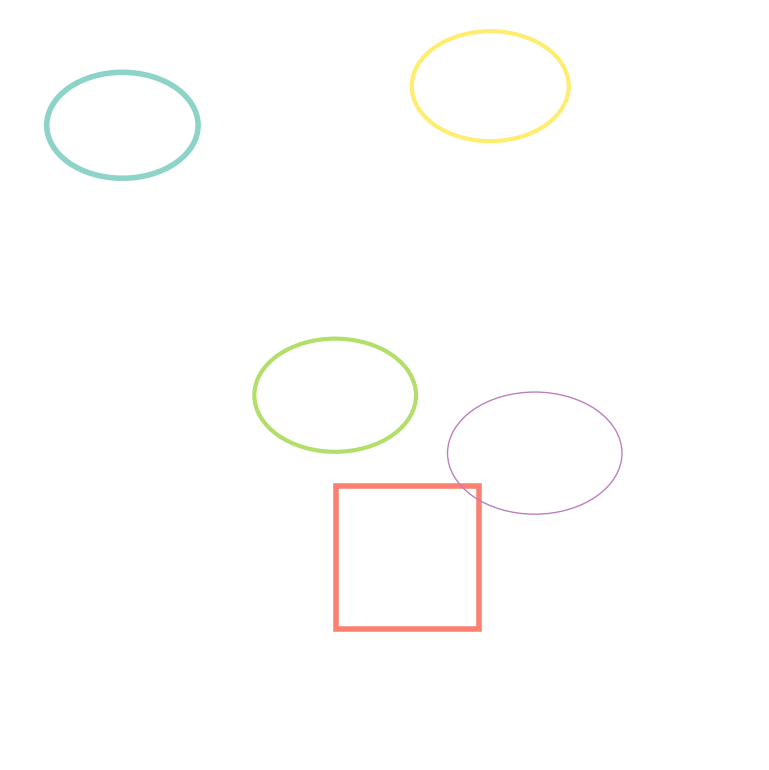[{"shape": "oval", "thickness": 2, "radius": 0.49, "center": [0.159, 0.837]}, {"shape": "square", "thickness": 2, "radius": 0.46, "center": [0.529, 0.276]}, {"shape": "oval", "thickness": 1.5, "radius": 0.52, "center": [0.435, 0.487]}, {"shape": "oval", "thickness": 0.5, "radius": 0.57, "center": [0.694, 0.412]}, {"shape": "oval", "thickness": 1.5, "radius": 0.51, "center": [0.637, 0.888]}]